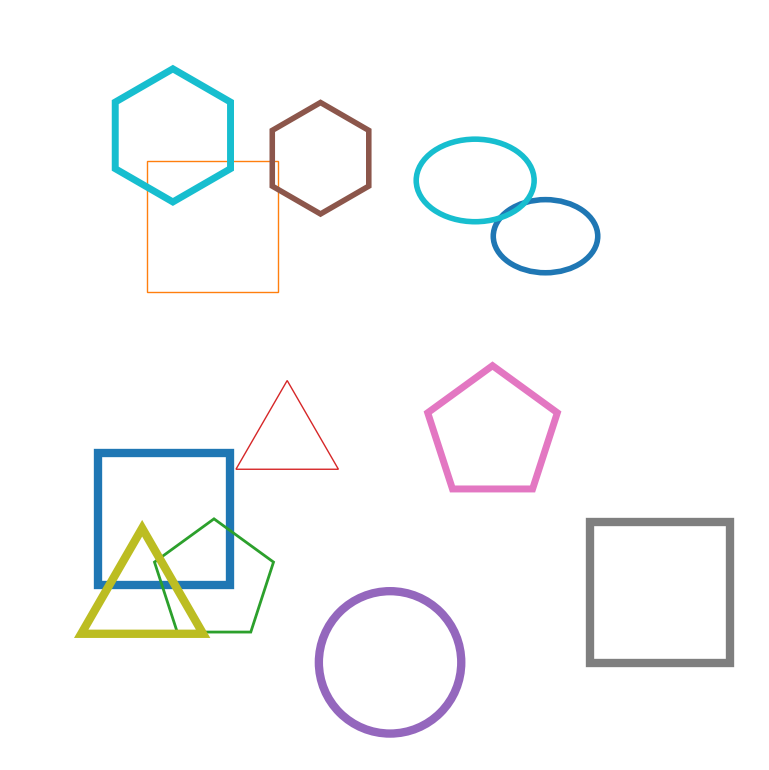[{"shape": "oval", "thickness": 2, "radius": 0.34, "center": [0.708, 0.693]}, {"shape": "square", "thickness": 3, "radius": 0.43, "center": [0.213, 0.326]}, {"shape": "square", "thickness": 0.5, "radius": 0.43, "center": [0.276, 0.705]}, {"shape": "pentagon", "thickness": 1, "radius": 0.41, "center": [0.278, 0.245]}, {"shape": "triangle", "thickness": 0.5, "radius": 0.38, "center": [0.373, 0.429]}, {"shape": "circle", "thickness": 3, "radius": 0.46, "center": [0.507, 0.14]}, {"shape": "hexagon", "thickness": 2, "radius": 0.36, "center": [0.416, 0.794]}, {"shape": "pentagon", "thickness": 2.5, "radius": 0.44, "center": [0.64, 0.437]}, {"shape": "square", "thickness": 3, "radius": 0.46, "center": [0.857, 0.23]}, {"shape": "triangle", "thickness": 3, "radius": 0.46, "center": [0.185, 0.223]}, {"shape": "oval", "thickness": 2, "radius": 0.38, "center": [0.617, 0.766]}, {"shape": "hexagon", "thickness": 2.5, "radius": 0.43, "center": [0.225, 0.824]}]